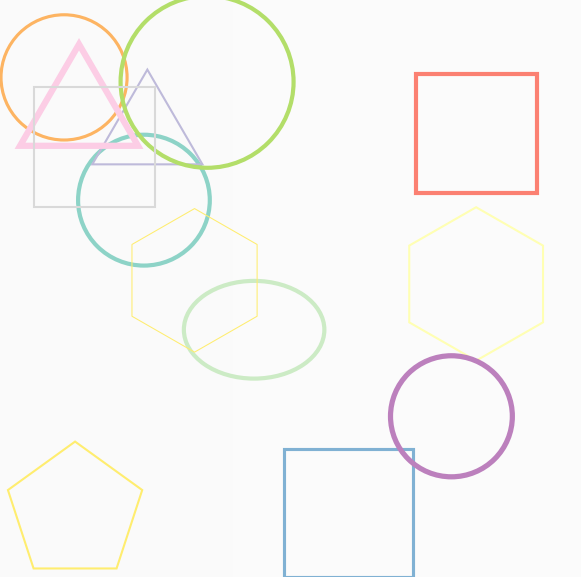[{"shape": "circle", "thickness": 2, "radius": 0.57, "center": [0.248, 0.653]}, {"shape": "hexagon", "thickness": 1, "radius": 0.66, "center": [0.819, 0.507]}, {"shape": "triangle", "thickness": 1, "radius": 0.55, "center": [0.254, 0.769]}, {"shape": "square", "thickness": 2, "radius": 0.52, "center": [0.82, 0.768]}, {"shape": "square", "thickness": 1.5, "radius": 0.55, "center": [0.6, 0.111]}, {"shape": "circle", "thickness": 1.5, "radius": 0.54, "center": [0.11, 0.865]}, {"shape": "circle", "thickness": 2, "radius": 0.74, "center": [0.356, 0.857]}, {"shape": "triangle", "thickness": 3, "radius": 0.59, "center": [0.136, 0.805]}, {"shape": "square", "thickness": 1, "radius": 0.52, "center": [0.163, 0.744]}, {"shape": "circle", "thickness": 2.5, "radius": 0.52, "center": [0.777, 0.278]}, {"shape": "oval", "thickness": 2, "radius": 0.6, "center": [0.437, 0.428]}, {"shape": "pentagon", "thickness": 1, "radius": 0.61, "center": [0.129, 0.113]}, {"shape": "hexagon", "thickness": 0.5, "radius": 0.62, "center": [0.335, 0.514]}]